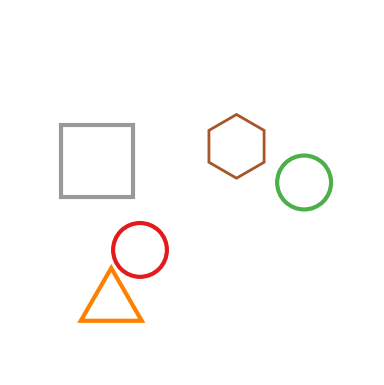[{"shape": "circle", "thickness": 3, "radius": 0.35, "center": [0.364, 0.351]}, {"shape": "circle", "thickness": 3, "radius": 0.35, "center": [0.79, 0.526]}, {"shape": "triangle", "thickness": 3, "radius": 0.46, "center": [0.289, 0.212]}, {"shape": "hexagon", "thickness": 2, "radius": 0.41, "center": [0.614, 0.62]}, {"shape": "square", "thickness": 3, "radius": 0.47, "center": [0.252, 0.583]}]